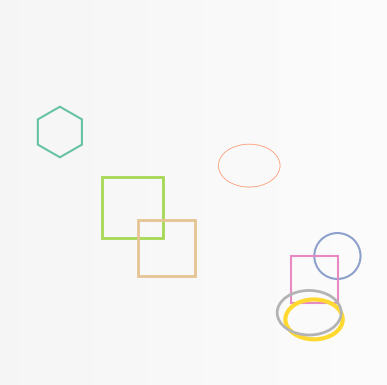[{"shape": "hexagon", "thickness": 1.5, "radius": 0.33, "center": [0.155, 0.657]}, {"shape": "oval", "thickness": 0.5, "radius": 0.4, "center": [0.643, 0.57]}, {"shape": "circle", "thickness": 1.5, "radius": 0.3, "center": [0.871, 0.335]}, {"shape": "square", "thickness": 1.5, "radius": 0.31, "center": [0.812, 0.274]}, {"shape": "square", "thickness": 2, "radius": 0.39, "center": [0.341, 0.461]}, {"shape": "oval", "thickness": 3, "radius": 0.37, "center": [0.81, 0.17]}, {"shape": "square", "thickness": 2, "radius": 0.37, "center": [0.43, 0.356]}, {"shape": "oval", "thickness": 2, "radius": 0.41, "center": [0.798, 0.188]}]